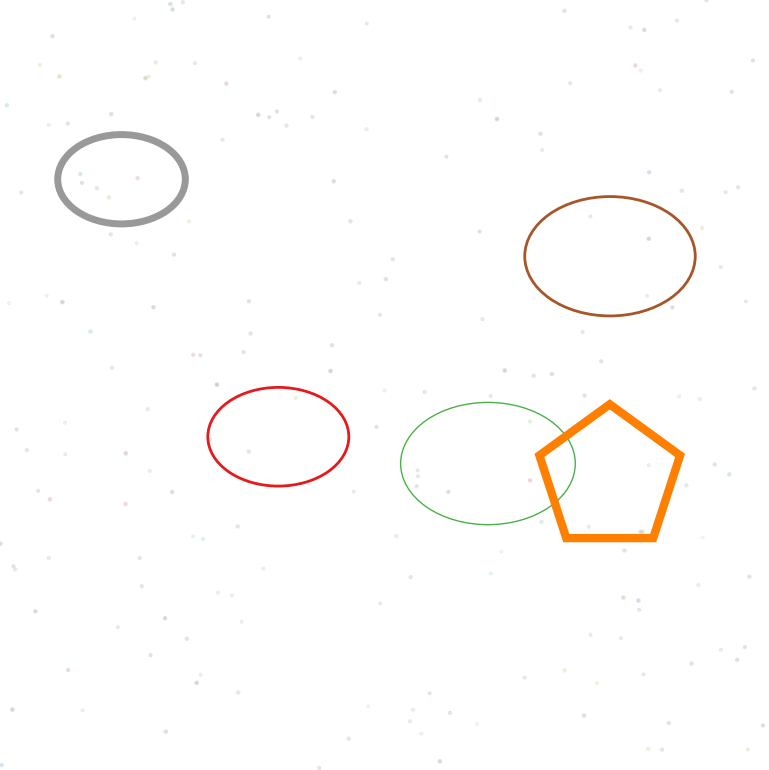[{"shape": "oval", "thickness": 1, "radius": 0.46, "center": [0.361, 0.433]}, {"shape": "oval", "thickness": 0.5, "radius": 0.57, "center": [0.634, 0.398]}, {"shape": "pentagon", "thickness": 3, "radius": 0.48, "center": [0.792, 0.379]}, {"shape": "oval", "thickness": 1, "radius": 0.55, "center": [0.792, 0.667]}, {"shape": "oval", "thickness": 2.5, "radius": 0.41, "center": [0.158, 0.767]}]